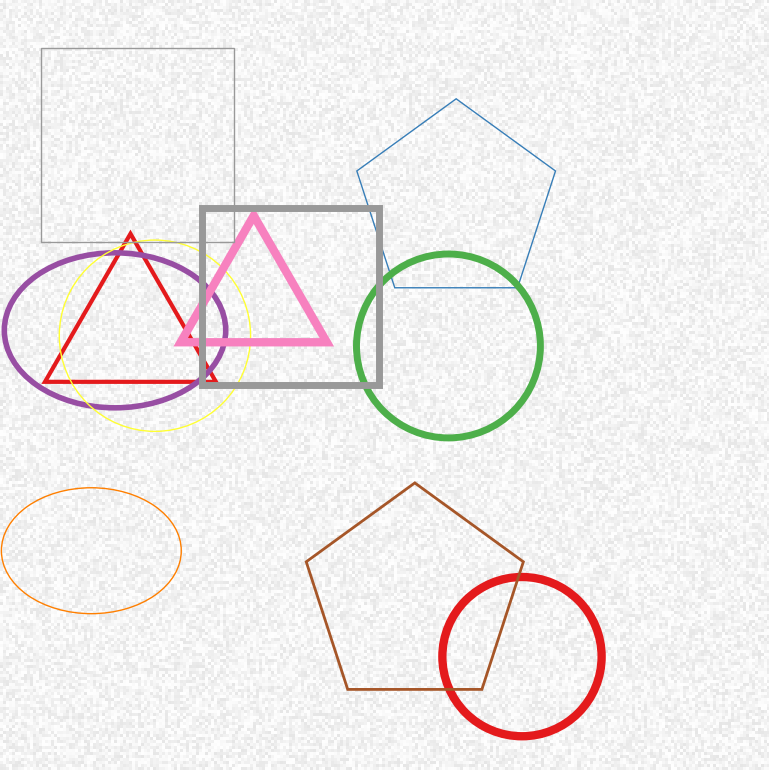[{"shape": "triangle", "thickness": 1.5, "radius": 0.64, "center": [0.169, 0.568]}, {"shape": "circle", "thickness": 3, "radius": 0.52, "center": [0.678, 0.147]}, {"shape": "pentagon", "thickness": 0.5, "radius": 0.68, "center": [0.592, 0.736]}, {"shape": "circle", "thickness": 2.5, "radius": 0.6, "center": [0.582, 0.551]}, {"shape": "oval", "thickness": 2, "radius": 0.72, "center": [0.149, 0.571]}, {"shape": "oval", "thickness": 0.5, "radius": 0.58, "center": [0.119, 0.285]}, {"shape": "circle", "thickness": 0.5, "radius": 0.62, "center": [0.201, 0.564]}, {"shape": "pentagon", "thickness": 1, "radius": 0.74, "center": [0.539, 0.225]}, {"shape": "triangle", "thickness": 3, "radius": 0.55, "center": [0.33, 0.61]}, {"shape": "square", "thickness": 2.5, "radius": 0.57, "center": [0.377, 0.615]}, {"shape": "square", "thickness": 0.5, "radius": 0.63, "center": [0.179, 0.812]}]